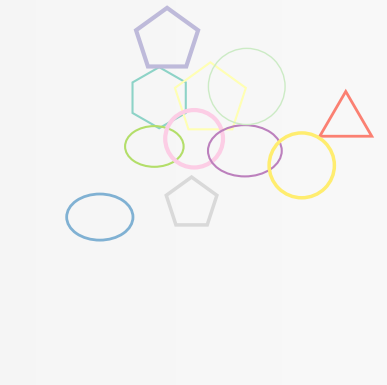[{"shape": "hexagon", "thickness": 1.5, "radius": 0.4, "center": [0.411, 0.746]}, {"shape": "pentagon", "thickness": 1.5, "radius": 0.48, "center": [0.543, 0.742]}, {"shape": "pentagon", "thickness": 3, "radius": 0.42, "center": [0.431, 0.895]}, {"shape": "triangle", "thickness": 2, "radius": 0.39, "center": [0.892, 0.685]}, {"shape": "oval", "thickness": 2, "radius": 0.43, "center": [0.258, 0.436]}, {"shape": "oval", "thickness": 1.5, "radius": 0.38, "center": [0.398, 0.62]}, {"shape": "circle", "thickness": 3, "radius": 0.37, "center": [0.501, 0.64]}, {"shape": "pentagon", "thickness": 2.5, "radius": 0.34, "center": [0.494, 0.471]}, {"shape": "oval", "thickness": 1.5, "radius": 0.48, "center": [0.632, 0.608]}, {"shape": "circle", "thickness": 1, "radius": 0.49, "center": [0.637, 0.775]}, {"shape": "circle", "thickness": 2.5, "radius": 0.42, "center": [0.779, 0.571]}]